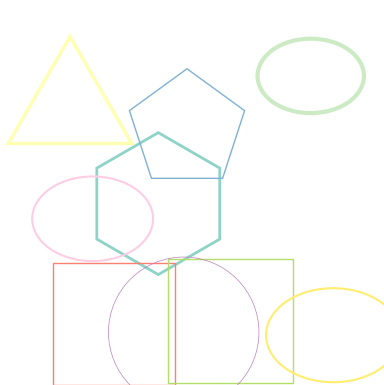[{"shape": "hexagon", "thickness": 2, "radius": 0.92, "center": [0.411, 0.471]}, {"shape": "triangle", "thickness": 2.5, "radius": 0.93, "center": [0.182, 0.72]}, {"shape": "square", "thickness": 1, "radius": 0.79, "center": [0.296, 0.159]}, {"shape": "pentagon", "thickness": 1, "radius": 0.79, "center": [0.486, 0.664]}, {"shape": "square", "thickness": 1, "radius": 0.81, "center": [0.599, 0.167]}, {"shape": "oval", "thickness": 1.5, "radius": 0.79, "center": [0.241, 0.432]}, {"shape": "circle", "thickness": 0.5, "radius": 0.98, "center": [0.477, 0.137]}, {"shape": "oval", "thickness": 3, "radius": 0.69, "center": [0.807, 0.803]}, {"shape": "oval", "thickness": 1.5, "radius": 0.87, "center": [0.865, 0.129]}]